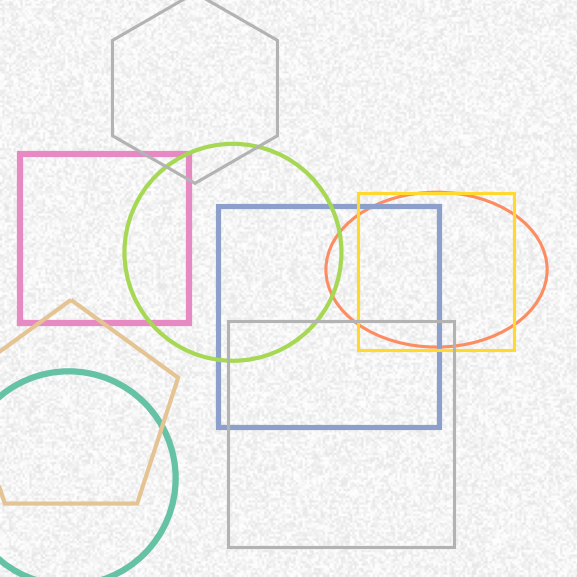[{"shape": "circle", "thickness": 3, "radius": 0.93, "center": [0.119, 0.171]}, {"shape": "oval", "thickness": 1.5, "radius": 0.96, "center": [0.756, 0.532]}, {"shape": "square", "thickness": 2.5, "radius": 0.96, "center": [0.569, 0.451]}, {"shape": "square", "thickness": 3, "radius": 0.73, "center": [0.181, 0.586]}, {"shape": "circle", "thickness": 2, "radius": 0.94, "center": [0.403, 0.562]}, {"shape": "square", "thickness": 1.5, "radius": 0.68, "center": [0.755, 0.529]}, {"shape": "pentagon", "thickness": 2, "radius": 0.98, "center": [0.123, 0.285]}, {"shape": "hexagon", "thickness": 1.5, "radius": 0.82, "center": [0.338, 0.847]}, {"shape": "square", "thickness": 1.5, "radius": 0.98, "center": [0.591, 0.248]}]